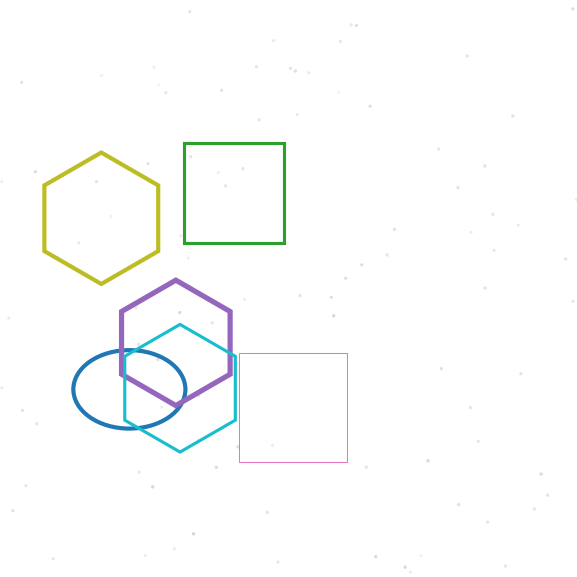[{"shape": "oval", "thickness": 2, "radius": 0.49, "center": [0.224, 0.325]}, {"shape": "square", "thickness": 1.5, "radius": 0.43, "center": [0.405, 0.665]}, {"shape": "hexagon", "thickness": 2.5, "radius": 0.54, "center": [0.304, 0.405]}, {"shape": "square", "thickness": 0.5, "radius": 0.47, "center": [0.507, 0.293]}, {"shape": "hexagon", "thickness": 2, "radius": 0.57, "center": [0.175, 0.621]}, {"shape": "hexagon", "thickness": 1.5, "radius": 0.55, "center": [0.312, 0.327]}]